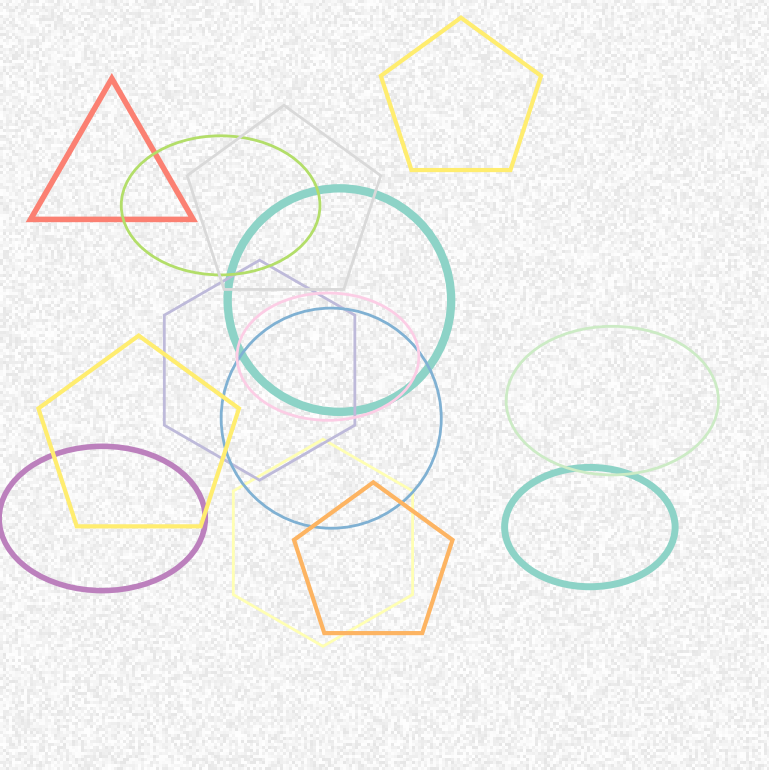[{"shape": "circle", "thickness": 3, "radius": 0.73, "center": [0.441, 0.61]}, {"shape": "oval", "thickness": 2.5, "radius": 0.55, "center": [0.766, 0.315]}, {"shape": "hexagon", "thickness": 1, "radius": 0.67, "center": [0.419, 0.295]}, {"shape": "hexagon", "thickness": 1, "radius": 0.71, "center": [0.337, 0.519]}, {"shape": "triangle", "thickness": 2, "radius": 0.61, "center": [0.145, 0.776]}, {"shape": "circle", "thickness": 1, "radius": 0.71, "center": [0.43, 0.457]}, {"shape": "pentagon", "thickness": 1.5, "radius": 0.54, "center": [0.485, 0.265]}, {"shape": "oval", "thickness": 1, "radius": 0.65, "center": [0.287, 0.733]}, {"shape": "oval", "thickness": 1, "radius": 0.59, "center": [0.426, 0.537]}, {"shape": "pentagon", "thickness": 1, "radius": 0.66, "center": [0.369, 0.731]}, {"shape": "oval", "thickness": 2, "radius": 0.67, "center": [0.133, 0.327]}, {"shape": "oval", "thickness": 1, "radius": 0.69, "center": [0.795, 0.48]}, {"shape": "pentagon", "thickness": 1.5, "radius": 0.68, "center": [0.18, 0.427]}, {"shape": "pentagon", "thickness": 1.5, "radius": 0.55, "center": [0.599, 0.868]}]